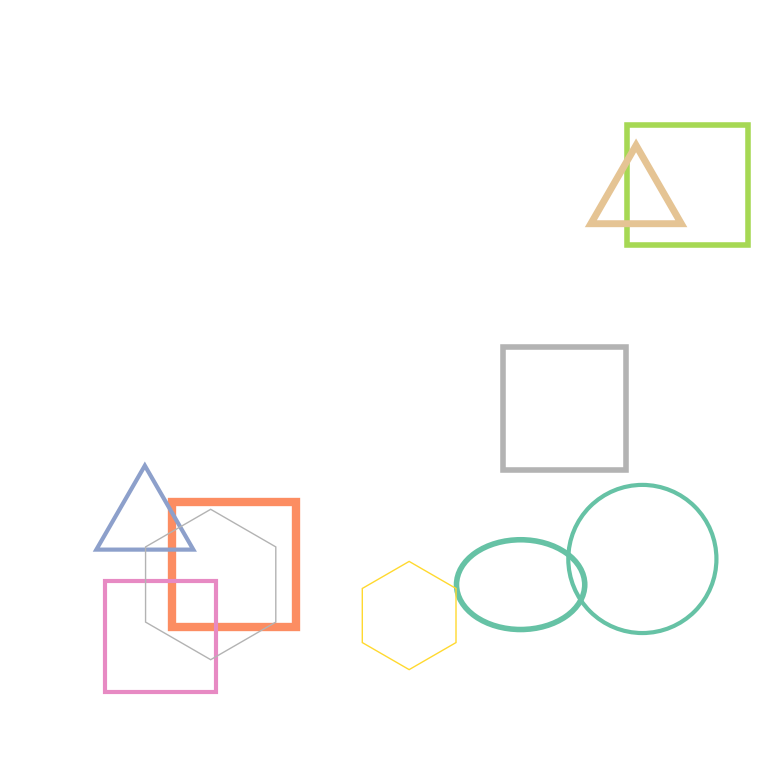[{"shape": "oval", "thickness": 2, "radius": 0.42, "center": [0.676, 0.241]}, {"shape": "circle", "thickness": 1.5, "radius": 0.48, "center": [0.834, 0.274]}, {"shape": "square", "thickness": 3, "radius": 0.4, "center": [0.304, 0.267]}, {"shape": "triangle", "thickness": 1.5, "radius": 0.36, "center": [0.188, 0.323]}, {"shape": "square", "thickness": 1.5, "radius": 0.36, "center": [0.209, 0.173]}, {"shape": "square", "thickness": 2, "radius": 0.39, "center": [0.893, 0.76]}, {"shape": "hexagon", "thickness": 0.5, "radius": 0.35, "center": [0.531, 0.201]}, {"shape": "triangle", "thickness": 2.5, "radius": 0.34, "center": [0.826, 0.743]}, {"shape": "hexagon", "thickness": 0.5, "radius": 0.49, "center": [0.274, 0.241]}, {"shape": "square", "thickness": 2, "radius": 0.4, "center": [0.733, 0.469]}]